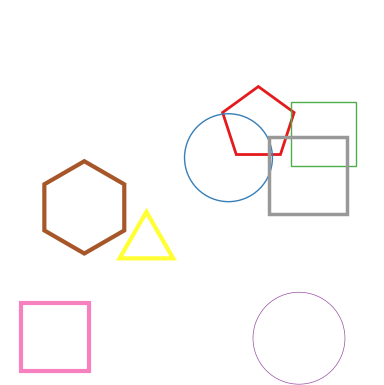[{"shape": "pentagon", "thickness": 2, "radius": 0.49, "center": [0.671, 0.678]}, {"shape": "circle", "thickness": 1, "radius": 0.57, "center": [0.593, 0.59]}, {"shape": "square", "thickness": 1, "radius": 0.42, "center": [0.84, 0.651]}, {"shape": "circle", "thickness": 0.5, "radius": 0.6, "center": [0.777, 0.121]}, {"shape": "triangle", "thickness": 3, "radius": 0.4, "center": [0.38, 0.369]}, {"shape": "hexagon", "thickness": 3, "radius": 0.6, "center": [0.219, 0.461]}, {"shape": "square", "thickness": 3, "radius": 0.44, "center": [0.144, 0.126]}, {"shape": "square", "thickness": 2.5, "radius": 0.5, "center": [0.8, 0.545]}]